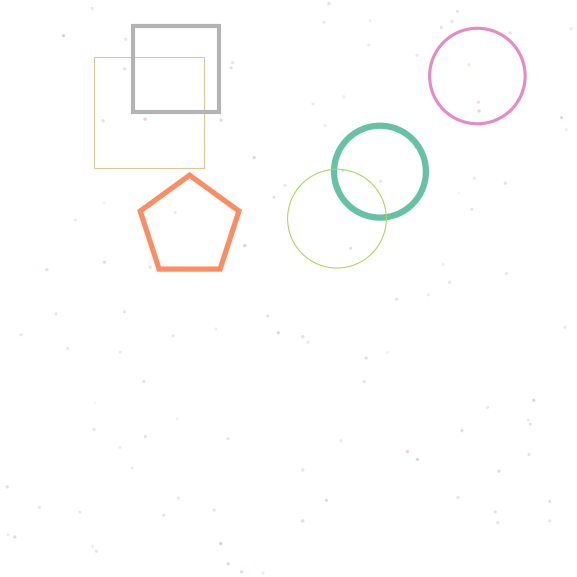[{"shape": "circle", "thickness": 3, "radius": 0.4, "center": [0.658, 0.702]}, {"shape": "pentagon", "thickness": 2.5, "radius": 0.45, "center": [0.328, 0.606]}, {"shape": "circle", "thickness": 1.5, "radius": 0.41, "center": [0.827, 0.868]}, {"shape": "circle", "thickness": 0.5, "radius": 0.43, "center": [0.584, 0.621]}, {"shape": "square", "thickness": 0.5, "radius": 0.48, "center": [0.259, 0.804]}, {"shape": "square", "thickness": 2, "radius": 0.37, "center": [0.305, 0.88]}]